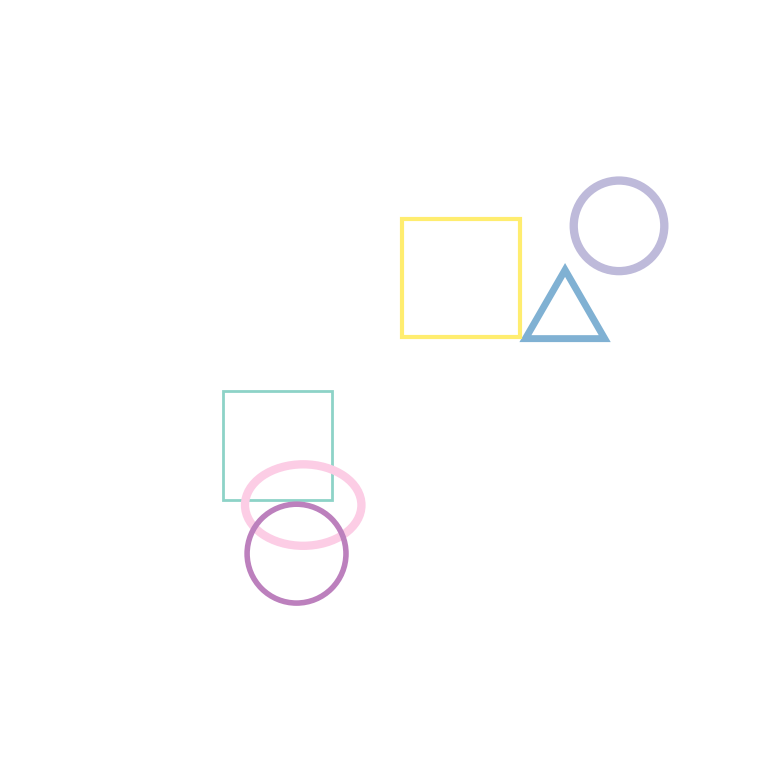[{"shape": "square", "thickness": 1, "radius": 0.35, "center": [0.361, 0.422]}, {"shape": "circle", "thickness": 3, "radius": 0.29, "center": [0.804, 0.707]}, {"shape": "triangle", "thickness": 2.5, "radius": 0.3, "center": [0.734, 0.59]}, {"shape": "oval", "thickness": 3, "radius": 0.38, "center": [0.394, 0.344]}, {"shape": "circle", "thickness": 2, "radius": 0.32, "center": [0.385, 0.281]}, {"shape": "square", "thickness": 1.5, "radius": 0.38, "center": [0.599, 0.639]}]